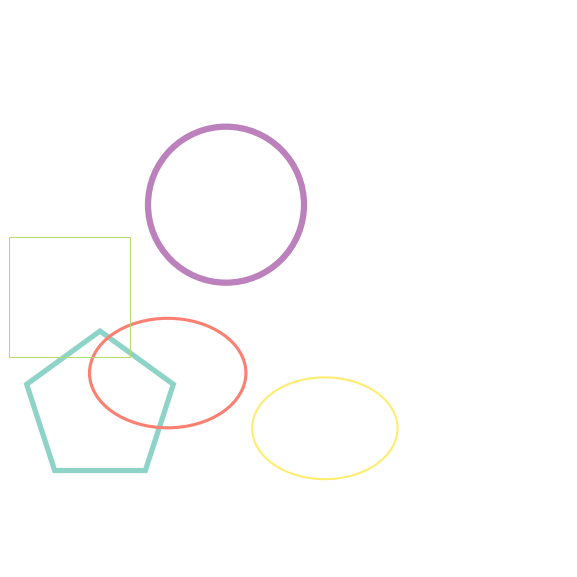[{"shape": "pentagon", "thickness": 2.5, "radius": 0.67, "center": [0.173, 0.292]}, {"shape": "oval", "thickness": 1.5, "radius": 0.68, "center": [0.29, 0.353]}, {"shape": "square", "thickness": 0.5, "radius": 0.52, "center": [0.121, 0.485]}, {"shape": "circle", "thickness": 3, "radius": 0.68, "center": [0.391, 0.645]}, {"shape": "oval", "thickness": 1, "radius": 0.63, "center": [0.562, 0.258]}]